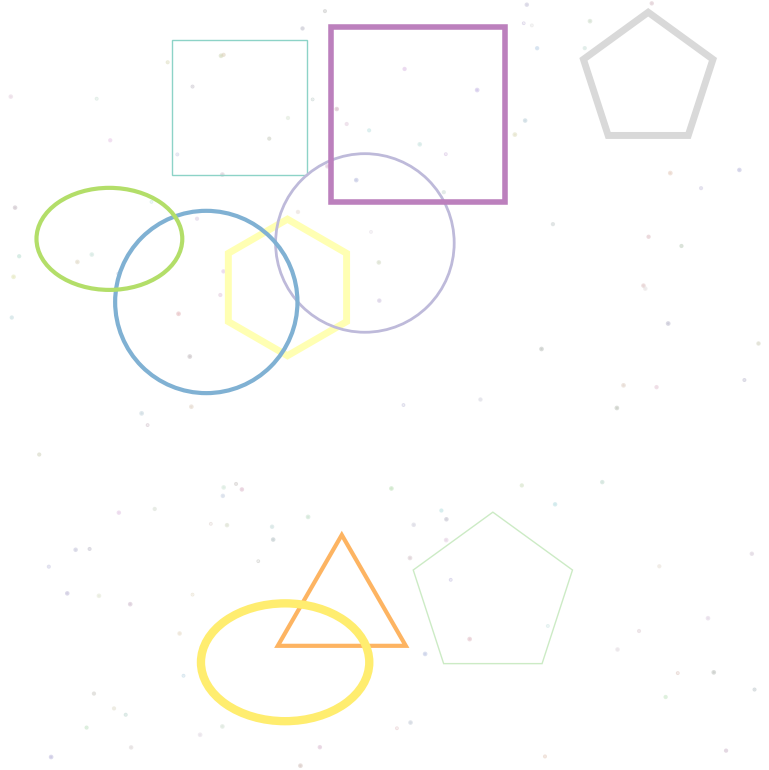[{"shape": "square", "thickness": 0.5, "radius": 0.44, "center": [0.311, 0.86]}, {"shape": "hexagon", "thickness": 2.5, "radius": 0.44, "center": [0.373, 0.627]}, {"shape": "circle", "thickness": 1, "radius": 0.58, "center": [0.474, 0.684]}, {"shape": "circle", "thickness": 1.5, "radius": 0.59, "center": [0.268, 0.608]}, {"shape": "triangle", "thickness": 1.5, "radius": 0.48, "center": [0.444, 0.209]}, {"shape": "oval", "thickness": 1.5, "radius": 0.47, "center": [0.142, 0.69]}, {"shape": "pentagon", "thickness": 2.5, "radius": 0.44, "center": [0.842, 0.896]}, {"shape": "square", "thickness": 2, "radius": 0.57, "center": [0.543, 0.852]}, {"shape": "pentagon", "thickness": 0.5, "radius": 0.54, "center": [0.64, 0.226]}, {"shape": "oval", "thickness": 3, "radius": 0.55, "center": [0.37, 0.14]}]